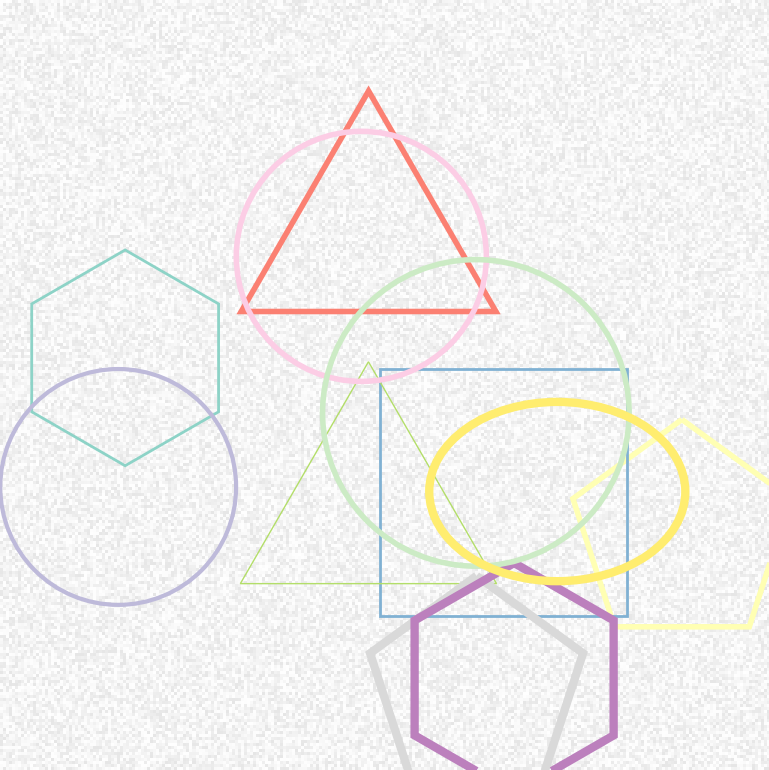[{"shape": "hexagon", "thickness": 1, "radius": 0.7, "center": [0.163, 0.535]}, {"shape": "pentagon", "thickness": 2, "radius": 0.74, "center": [0.886, 0.306]}, {"shape": "circle", "thickness": 1.5, "radius": 0.77, "center": [0.153, 0.368]}, {"shape": "triangle", "thickness": 2, "radius": 0.95, "center": [0.479, 0.691]}, {"shape": "square", "thickness": 1, "radius": 0.8, "center": [0.654, 0.36]}, {"shape": "triangle", "thickness": 0.5, "radius": 0.96, "center": [0.478, 0.338]}, {"shape": "circle", "thickness": 2, "radius": 0.81, "center": [0.469, 0.667]}, {"shape": "pentagon", "thickness": 3, "radius": 0.73, "center": [0.619, 0.107]}, {"shape": "hexagon", "thickness": 3, "radius": 0.75, "center": [0.668, 0.12]}, {"shape": "circle", "thickness": 2, "radius": 1.0, "center": [0.618, 0.464]}, {"shape": "oval", "thickness": 3, "radius": 0.83, "center": [0.724, 0.362]}]